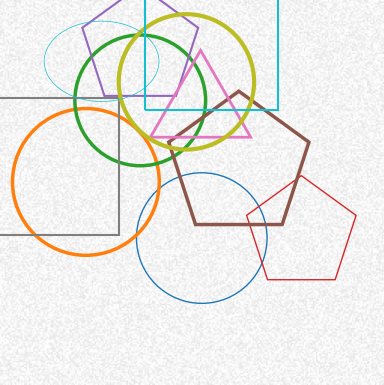[{"shape": "circle", "thickness": 1, "radius": 0.85, "center": [0.524, 0.382]}, {"shape": "circle", "thickness": 2.5, "radius": 0.95, "center": [0.223, 0.527]}, {"shape": "circle", "thickness": 2.5, "radius": 0.85, "center": [0.364, 0.739]}, {"shape": "pentagon", "thickness": 1, "radius": 0.75, "center": [0.783, 0.394]}, {"shape": "pentagon", "thickness": 1.5, "radius": 0.79, "center": [0.364, 0.879]}, {"shape": "pentagon", "thickness": 2.5, "radius": 0.96, "center": [0.62, 0.572]}, {"shape": "triangle", "thickness": 2, "radius": 0.75, "center": [0.521, 0.719]}, {"shape": "square", "thickness": 1.5, "radius": 0.89, "center": [0.13, 0.568]}, {"shape": "circle", "thickness": 3, "radius": 0.88, "center": [0.484, 0.787]}, {"shape": "square", "thickness": 1.5, "radius": 0.87, "center": [0.549, 0.887]}, {"shape": "oval", "thickness": 0.5, "radius": 0.75, "center": [0.264, 0.841]}]